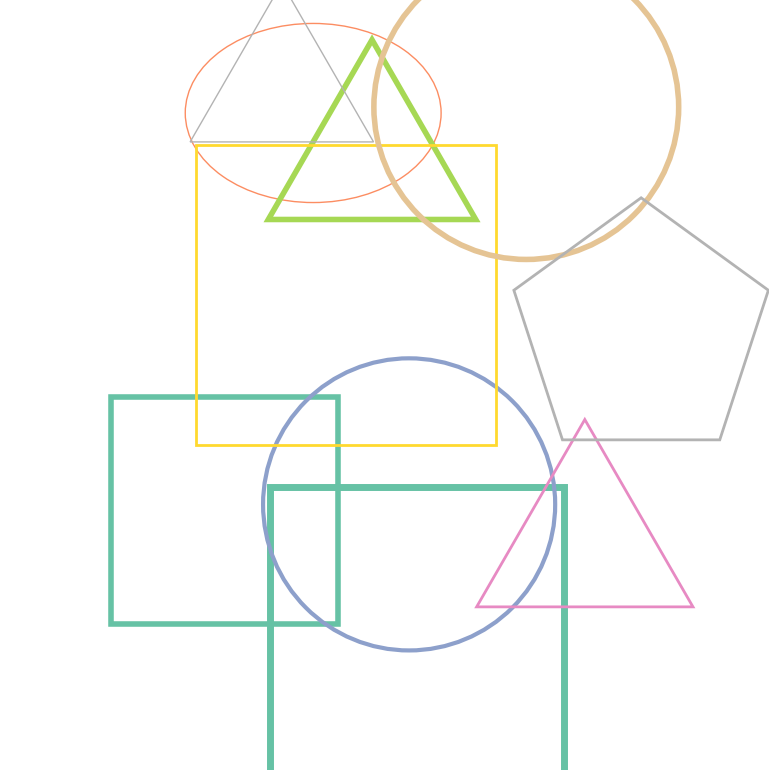[{"shape": "square", "thickness": 2.5, "radius": 0.96, "center": [0.541, 0.176]}, {"shape": "square", "thickness": 2, "radius": 0.74, "center": [0.292, 0.337]}, {"shape": "oval", "thickness": 0.5, "radius": 0.83, "center": [0.407, 0.853]}, {"shape": "circle", "thickness": 1.5, "radius": 0.95, "center": [0.531, 0.345]}, {"shape": "triangle", "thickness": 1, "radius": 0.81, "center": [0.759, 0.293]}, {"shape": "triangle", "thickness": 2, "radius": 0.78, "center": [0.483, 0.793]}, {"shape": "square", "thickness": 1, "radius": 0.98, "center": [0.45, 0.617]}, {"shape": "circle", "thickness": 2, "radius": 0.99, "center": [0.683, 0.861]}, {"shape": "triangle", "thickness": 0.5, "radius": 0.69, "center": [0.366, 0.884]}, {"shape": "pentagon", "thickness": 1, "radius": 0.87, "center": [0.833, 0.569]}]